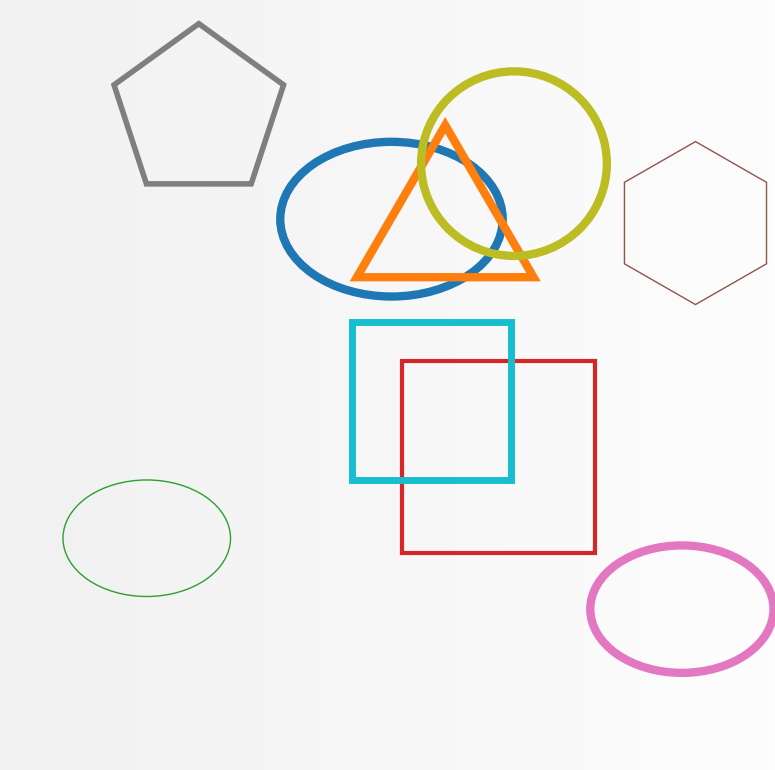[{"shape": "oval", "thickness": 3, "radius": 0.72, "center": [0.505, 0.715]}, {"shape": "triangle", "thickness": 3, "radius": 0.66, "center": [0.574, 0.706]}, {"shape": "oval", "thickness": 0.5, "radius": 0.54, "center": [0.189, 0.301]}, {"shape": "square", "thickness": 1.5, "radius": 0.62, "center": [0.643, 0.407]}, {"shape": "hexagon", "thickness": 0.5, "radius": 0.53, "center": [0.897, 0.71]}, {"shape": "oval", "thickness": 3, "radius": 0.59, "center": [0.88, 0.209]}, {"shape": "pentagon", "thickness": 2, "radius": 0.57, "center": [0.257, 0.854]}, {"shape": "circle", "thickness": 3, "radius": 0.6, "center": [0.663, 0.787]}, {"shape": "square", "thickness": 2.5, "radius": 0.51, "center": [0.556, 0.48]}]